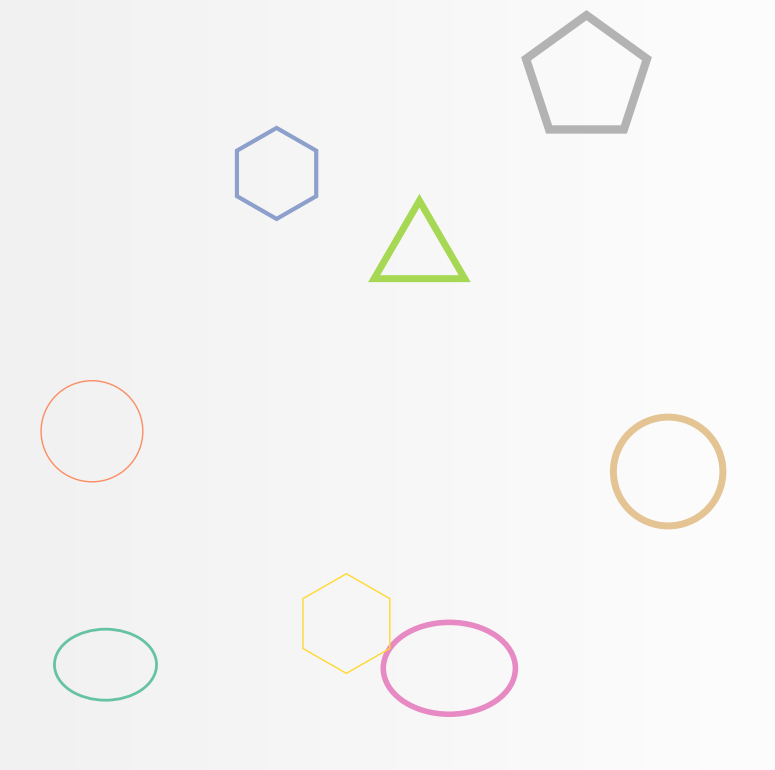[{"shape": "oval", "thickness": 1, "radius": 0.33, "center": [0.136, 0.137]}, {"shape": "circle", "thickness": 0.5, "radius": 0.33, "center": [0.119, 0.44]}, {"shape": "hexagon", "thickness": 1.5, "radius": 0.3, "center": [0.357, 0.775]}, {"shape": "oval", "thickness": 2, "radius": 0.43, "center": [0.58, 0.132]}, {"shape": "triangle", "thickness": 2.5, "radius": 0.34, "center": [0.541, 0.672]}, {"shape": "hexagon", "thickness": 0.5, "radius": 0.32, "center": [0.447, 0.19]}, {"shape": "circle", "thickness": 2.5, "radius": 0.35, "center": [0.862, 0.388]}, {"shape": "pentagon", "thickness": 3, "radius": 0.41, "center": [0.757, 0.898]}]